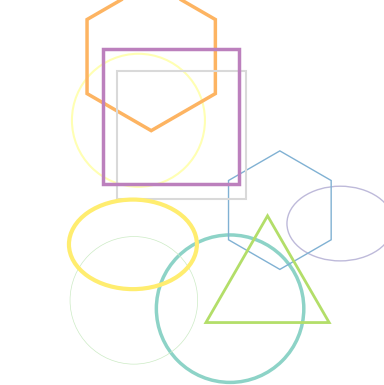[{"shape": "circle", "thickness": 2.5, "radius": 0.96, "center": [0.598, 0.198]}, {"shape": "circle", "thickness": 1.5, "radius": 0.86, "center": [0.36, 0.688]}, {"shape": "oval", "thickness": 1, "radius": 0.69, "center": [0.884, 0.419]}, {"shape": "hexagon", "thickness": 1, "radius": 0.77, "center": [0.727, 0.454]}, {"shape": "hexagon", "thickness": 2.5, "radius": 0.96, "center": [0.393, 0.853]}, {"shape": "triangle", "thickness": 2, "radius": 0.92, "center": [0.695, 0.255]}, {"shape": "square", "thickness": 1.5, "radius": 0.83, "center": [0.471, 0.649]}, {"shape": "square", "thickness": 2.5, "radius": 0.88, "center": [0.444, 0.698]}, {"shape": "circle", "thickness": 0.5, "radius": 0.83, "center": [0.348, 0.22]}, {"shape": "oval", "thickness": 3, "radius": 0.83, "center": [0.345, 0.365]}]